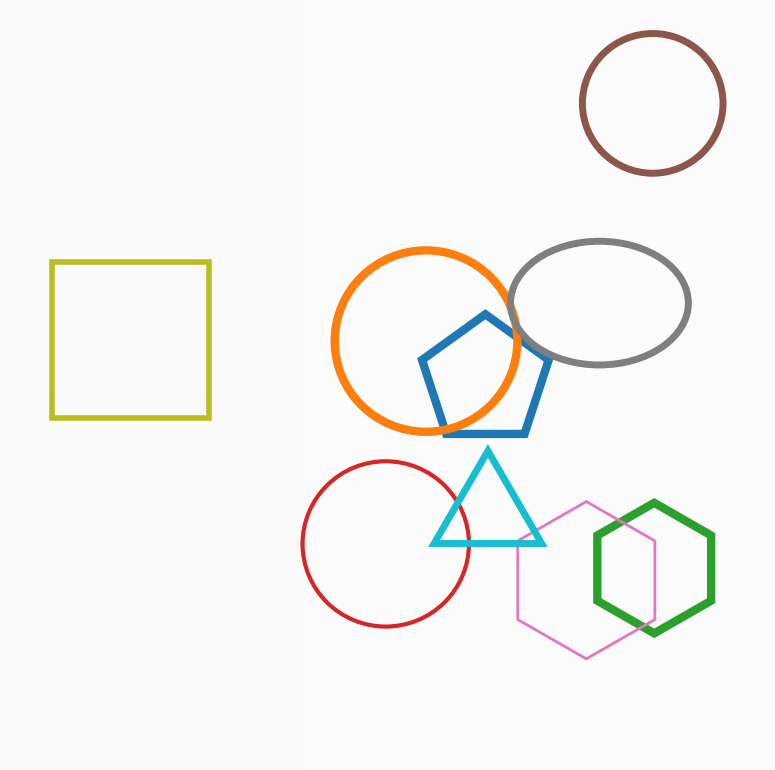[{"shape": "pentagon", "thickness": 3, "radius": 0.43, "center": [0.626, 0.506]}, {"shape": "circle", "thickness": 3, "radius": 0.59, "center": [0.55, 0.557]}, {"shape": "hexagon", "thickness": 3, "radius": 0.42, "center": [0.844, 0.262]}, {"shape": "circle", "thickness": 1.5, "radius": 0.54, "center": [0.498, 0.294]}, {"shape": "circle", "thickness": 2.5, "radius": 0.45, "center": [0.842, 0.866]}, {"shape": "hexagon", "thickness": 1, "radius": 0.51, "center": [0.757, 0.246]}, {"shape": "oval", "thickness": 2.5, "radius": 0.57, "center": [0.773, 0.606]}, {"shape": "square", "thickness": 2, "radius": 0.51, "center": [0.168, 0.558]}, {"shape": "triangle", "thickness": 2.5, "radius": 0.4, "center": [0.63, 0.334]}]